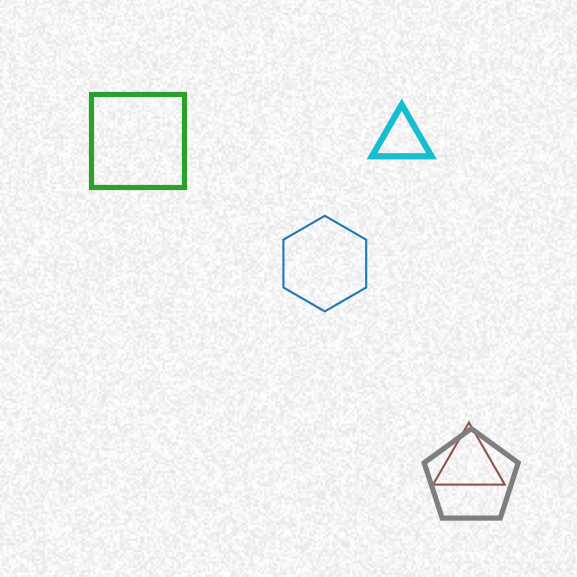[{"shape": "hexagon", "thickness": 1, "radius": 0.41, "center": [0.562, 0.543]}, {"shape": "square", "thickness": 2.5, "radius": 0.4, "center": [0.239, 0.755]}, {"shape": "triangle", "thickness": 1, "radius": 0.36, "center": [0.812, 0.196]}, {"shape": "pentagon", "thickness": 2.5, "radius": 0.43, "center": [0.816, 0.171]}, {"shape": "triangle", "thickness": 3, "radius": 0.3, "center": [0.696, 0.758]}]